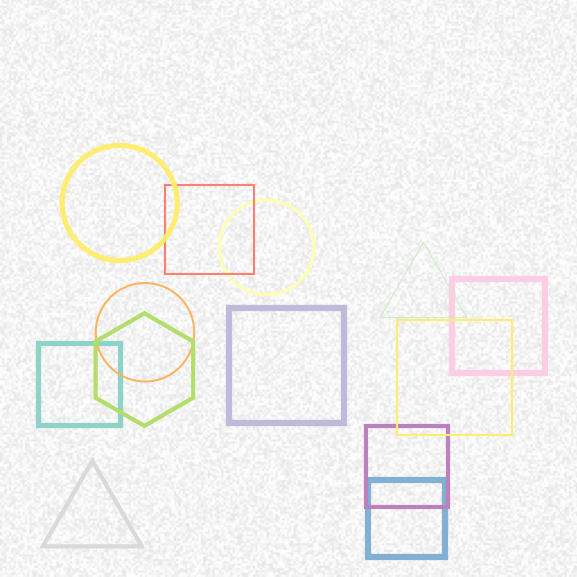[{"shape": "square", "thickness": 2.5, "radius": 0.36, "center": [0.137, 0.334]}, {"shape": "circle", "thickness": 1.5, "radius": 0.41, "center": [0.462, 0.571]}, {"shape": "square", "thickness": 3, "radius": 0.5, "center": [0.496, 0.367]}, {"shape": "square", "thickness": 1, "radius": 0.39, "center": [0.362, 0.601]}, {"shape": "square", "thickness": 3, "radius": 0.33, "center": [0.703, 0.101]}, {"shape": "circle", "thickness": 1, "radius": 0.43, "center": [0.251, 0.424]}, {"shape": "hexagon", "thickness": 2, "radius": 0.49, "center": [0.25, 0.359]}, {"shape": "square", "thickness": 3, "radius": 0.4, "center": [0.863, 0.435]}, {"shape": "triangle", "thickness": 2, "radius": 0.49, "center": [0.16, 0.102]}, {"shape": "square", "thickness": 2, "radius": 0.35, "center": [0.705, 0.191]}, {"shape": "triangle", "thickness": 0.5, "radius": 0.43, "center": [0.733, 0.493]}, {"shape": "circle", "thickness": 2.5, "radius": 0.5, "center": [0.207, 0.648]}, {"shape": "square", "thickness": 1, "radius": 0.5, "center": [0.787, 0.346]}]